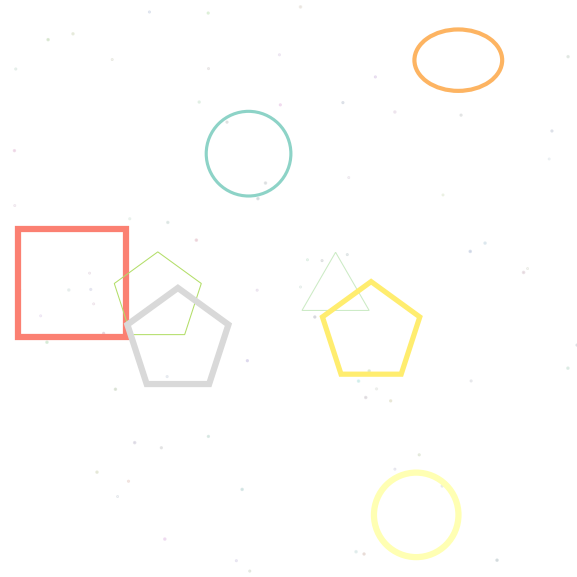[{"shape": "circle", "thickness": 1.5, "radius": 0.37, "center": [0.43, 0.733]}, {"shape": "circle", "thickness": 3, "radius": 0.37, "center": [0.721, 0.108]}, {"shape": "square", "thickness": 3, "radius": 0.47, "center": [0.125, 0.509]}, {"shape": "oval", "thickness": 2, "radius": 0.38, "center": [0.794, 0.895]}, {"shape": "pentagon", "thickness": 0.5, "radius": 0.4, "center": [0.273, 0.484]}, {"shape": "pentagon", "thickness": 3, "radius": 0.46, "center": [0.308, 0.409]}, {"shape": "triangle", "thickness": 0.5, "radius": 0.34, "center": [0.581, 0.495]}, {"shape": "pentagon", "thickness": 2.5, "radius": 0.44, "center": [0.643, 0.423]}]